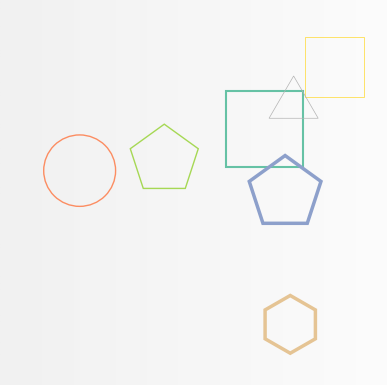[{"shape": "square", "thickness": 1.5, "radius": 0.5, "center": [0.682, 0.665]}, {"shape": "circle", "thickness": 1, "radius": 0.46, "center": [0.206, 0.557]}, {"shape": "pentagon", "thickness": 2.5, "radius": 0.49, "center": [0.736, 0.499]}, {"shape": "pentagon", "thickness": 1, "radius": 0.46, "center": [0.424, 0.585]}, {"shape": "square", "thickness": 0.5, "radius": 0.39, "center": [0.863, 0.826]}, {"shape": "hexagon", "thickness": 2.5, "radius": 0.37, "center": [0.749, 0.158]}, {"shape": "triangle", "thickness": 0.5, "radius": 0.37, "center": [0.758, 0.729]}]